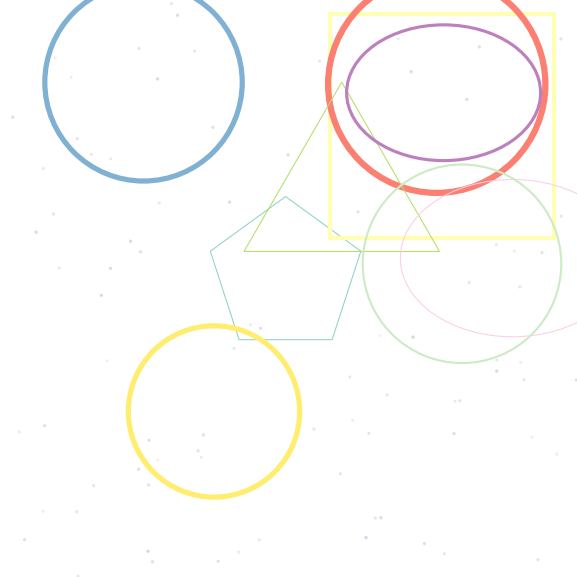[{"shape": "pentagon", "thickness": 0.5, "radius": 0.69, "center": [0.495, 0.522]}, {"shape": "square", "thickness": 2, "radius": 0.97, "center": [0.765, 0.781]}, {"shape": "circle", "thickness": 3, "radius": 0.94, "center": [0.756, 0.853]}, {"shape": "circle", "thickness": 2.5, "radius": 0.85, "center": [0.249, 0.857]}, {"shape": "triangle", "thickness": 0.5, "radius": 0.98, "center": [0.592, 0.661]}, {"shape": "oval", "thickness": 0.5, "radius": 0.97, "center": [0.888, 0.552]}, {"shape": "oval", "thickness": 1.5, "radius": 0.84, "center": [0.768, 0.839]}, {"shape": "circle", "thickness": 1, "radius": 0.86, "center": [0.8, 0.542]}, {"shape": "circle", "thickness": 2.5, "radius": 0.74, "center": [0.371, 0.287]}]